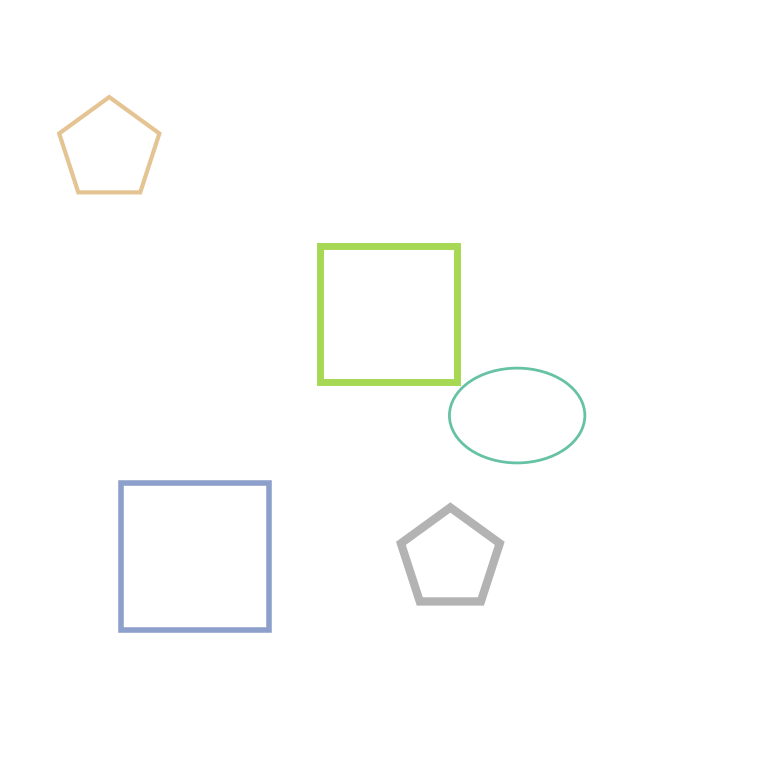[{"shape": "oval", "thickness": 1, "radius": 0.44, "center": [0.672, 0.46]}, {"shape": "square", "thickness": 2, "radius": 0.48, "center": [0.253, 0.277]}, {"shape": "square", "thickness": 2.5, "radius": 0.44, "center": [0.505, 0.592]}, {"shape": "pentagon", "thickness": 1.5, "radius": 0.34, "center": [0.142, 0.806]}, {"shape": "pentagon", "thickness": 3, "radius": 0.34, "center": [0.585, 0.273]}]